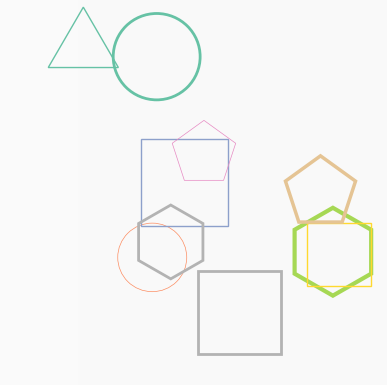[{"shape": "triangle", "thickness": 1, "radius": 0.52, "center": [0.215, 0.877]}, {"shape": "circle", "thickness": 2, "radius": 0.56, "center": [0.404, 0.853]}, {"shape": "circle", "thickness": 0.5, "radius": 0.45, "center": [0.393, 0.331]}, {"shape": "square", "thickness": 1, "radius": 0.56, "center": [0.477, 0.526]}, {"shape": "pentagon", "thickness": 0.5, "radius": 0.43, "center": [0.526, 0.601]}, {"shape": "hexagon", "thickness": 3, "radius": 0.57, "center": [0.859, 0.346]}, {"shape": "square", "thickness": 1, "radius": 0.41, "center": [0.875, 0.339]}, {"shape": "pentagon", "thickness": 2.5, "radius": 0.48, "center": [0.827, 0.5]}, {"shape": "square", "thickness": 2, "radius": 0.54, "center": [0.618, 0.188]}, {"shape": "hexagon", "thickness": 2, "radius": 0.48, "center": [0.441, 0.372]}]